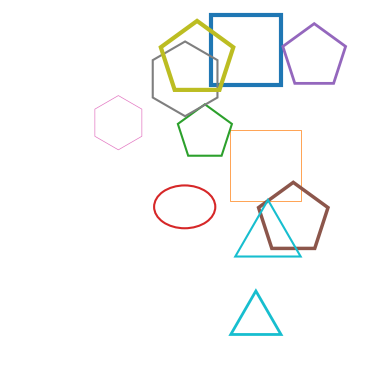[{"shape": "square", "thickness": 3, "radius": 0.46, "center": [0.639, 0.87]}, {"shape": "square", "thickness": 0.5, "radius": 0.46, "center": [0.69, 0.57]}, {"shape": "pentagon", "thickness": 1.5, "radius": 0.37, "center": [0.532, 0.655]}, {"shape": "oval", "thickness": 1.5, "radius": 0.4, "center": [0.48, 0.463]}, {"shape": "pentagon", "thickness": 2, "radius": 0.43, "center": [0.816, 0.853]}, {"shape": "pentagon", "thickness": 2.5, "radius": 0.47, "center": [0.762, 0.431]}, {"shape": "hexagon", "thickness": 0.5, "radius": 0.35, "center": [0.307, 0.681]}, {"shape": "hexagon", "thickness": 1.5, "radius": 0.49, "center": [0.481, 0.795]}, {"shape": "pentagon", "thickness": 3, "radius": 0.5, "center": [0.512, 0.847]}, {"shape": "triangle", "thickness": 2, "radius": 0.38, "center": [0.665, 0.169]}, {"shape": "triangle", "thickness": 1.5, "radius": 0.49, "center": [0.696, 0.383]}]